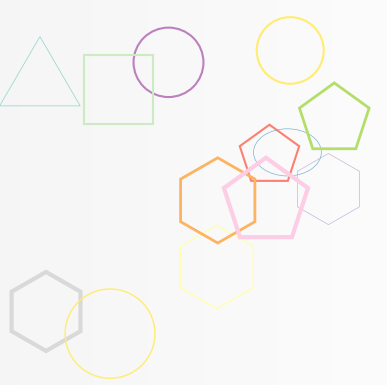[{"shape": "triangle", "thickness": 0.5, "radius": 0.6, "center": [0.103, 0.785]}, {"shape": "hexagon", "thickness": 1, "radius": 0.54, "center": [0.56, 0.307]}, {"shape": "hexagon", "thickness": 0.5, "radius": 0.46, "center": [0.848, 0.509]}, {"shape": "pentagon", "thickness": 1.5, "radius": 0.4, "center": [0.695, 0.595]}, {"shape": "oval", "thickness": 0.5, "radius": 0.44, "center": [0.742, 0.604]}, {"shape": "hexagon", "thickness": 2, "radius": 0.55, "center": [0.562, 0.479]}, {"shape": "pentagon", "thickness": 2, "radius": 0.47, "center": [0.863, 0.69]}, {"shape": "pentagon", "thickness": 3, "radius": 0.57, "center": [0.686, 0.476]}, {"shape": "hexagon", "thickness": 3, "radius": 0.51, "center": [0.119, 0.191]}, {"shape": "circle", "thickness": 1.5, "radius": 0.45, "center": [0.435, 0.838]}, {"shape": "square", "thickness": 1.5, "radius": 0.45, "center": [0.306, 0.767]}, {"shape": "circle", "thickness": 1, "radius": 0.58, "center": [0.284, 0.133]}, {"shape": "circle", "thickness": 1.5, "radius": 0.43, "center": [0.749, 0.869]}]